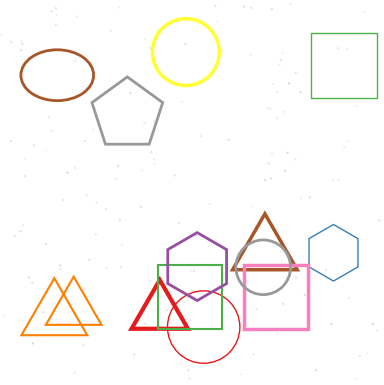[{"shape": "triangle", "thickness": 3, "radius": 0.42, "center": [0.415, 0.188]}, {"shape": "circle", "thickness": 1, "radius": 0.47, "center": [0.529, 0.151]}, {"shape": "hexagon", "thickness": 1, "radius": 0.37, "center": [0.866, 0.343]}, {"shape": "square", "thickness": 1, "radius": 0.43, "center": [0.894, 0.829]}, {"shape": "square", "thickness": 1.5, "radius": 0.41, "center": [0.493, 0.228]}, {"shape": "hexagon", "thickness": 2, "radius": 0.44, "center": [0.512, 0.308]}, {"shape": "triangle", "thickness": 1.5, "radius": 0.42, "center": [0.191, 0.198]}, {"shape": "triangle", "thickness": 1.5, "radius": 0.49, "center": [0.141, 0.179]}, {"shape": "circle", "thickness": 2.5, "radius": 0.43, "center": [0.483, 0.865]}, {"shape": "oval", "thickness": 2, "radius": 0.47, "center": [0.149, 0.805]}, {"shape": "triangle", "thickness": 2.5, "radius": 0.48, "center": [0.688, 0.348]}, {"shape": "square", "thickness": 2.5, "radius": 0.41, "center": [0.717, 0.229]}, {"shape": "pentagon", "thickness": 2, "radius": 0.48, "center": [0.331, 0.704]}, {"shape": "circle", "thickness": 2, "radius": 0.36, "center": [0.684, 0.306]}]